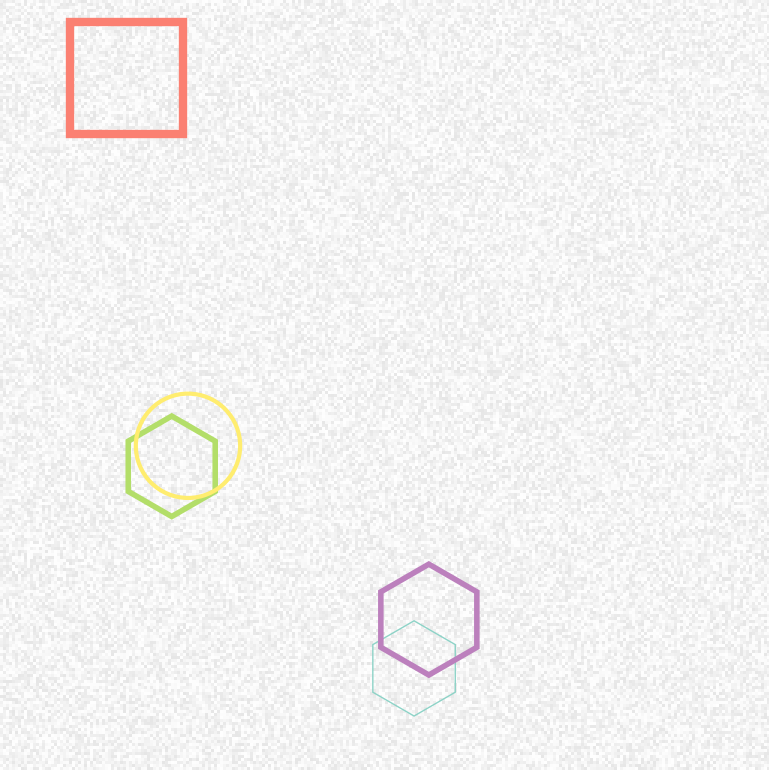[{"shape": "hexagon", "thickness": 0.5, "radius": 0.31, "center": [0.538, 0.132]}, {"shape": "square", "thickness": 3, "radius": 0.37, "center": [0.165, 0.898]}, {"shape": "hexagon", "thickness": 2, "radius": 0.33, "center": [0.223, 0.394]}, {"shape": "hexagon", "thickness": 2, "radius": 0.36, "center": [0.557, 0.195]}, {"shape": "circle", "thickness": 1.5, "radius": 0.34, "center": [0.244, 0.421]}]